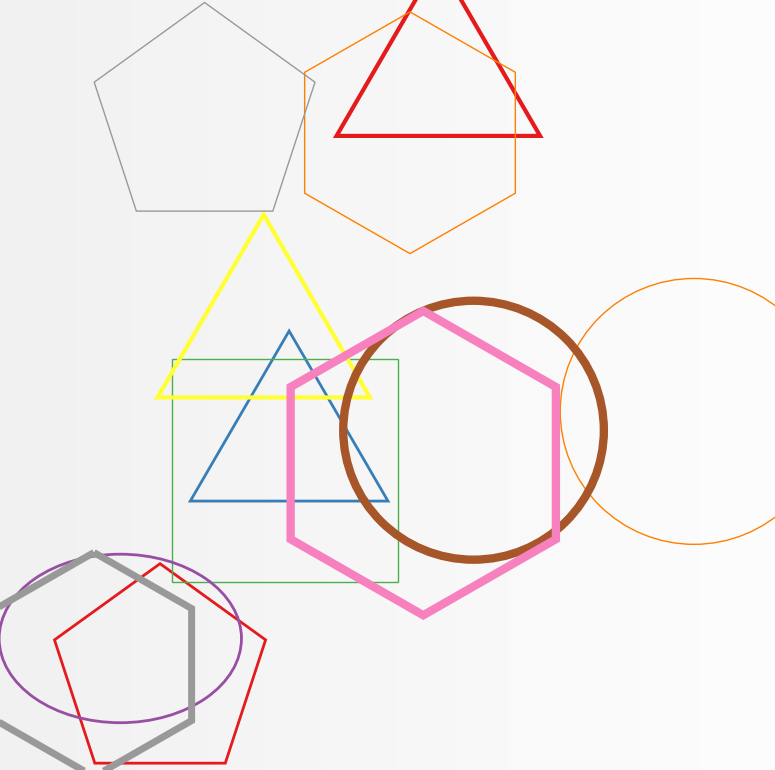[{"shape": "triangle", "thickness": 1.5, "radius": 0.76, "center": [0.566, 0.899]}, {"shape": "pentagon", "thickness": 1, "radius": 0.72, "center": [0.207, 0.125]}, {"shape": "triangle", "thickness": 1, "radius": 0.74, "center": [0.373, 0.423]}, {"shape": "square", "thickness": 0.5, "radius": 0.73, "center": [0.368, 0.389]}, {"shape": "oval", "thickness": 1, "radius": 0.78, "center": [0.155, 0.171]}, {"shape": "circle", "thickness": 0.5, "radius": 0.86, "center": [0.896, 0.466]}, {"shape": "hexagon", "thickness": 0.5, "radius": 0.78, "center": [0.529, 0.828]}, {"shape": "triangle", "thickness": 1.5, "radius": 0.79, "center": [0.34, 0.563]}, {"shape": "circle", "thickness": 3, "radius": 0.84, "center": [0.611, 0.441]}, {"shape": "hexagon", "thickness": 3, "radius": 0.99, "center": [0.546, 0.399]}, {"shape": "pentagon", "thickness": 0.5, "radius": 0.75, "center": [0.264, 0.847]}, {"shape": "hexagon", "thickness": 2.5, "radius": 0.73, "center": [0.121, 0.137]}]